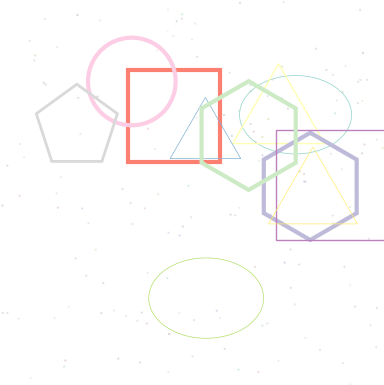[{"shape": "oval", "thickness": 0.5, "radius": 0.73, "center": [0.768, 0.702]}, {"shape": "triangle", "thickness": 1, "radius": 0.69, "center": [0.724, 0.696]}, {"shape": "hexagon", "thickness": 3, "radius": 0.7, "center": [0.806, 0.516]}, {"shape": "square", "thickness": 3, "radius": 0.59, "center": [0.451, 0.699]}, {"shape": "triangle", "thickness": 0.5, "radius": 0.53, "center": [0.534, 0.641]}, {"shape": "oval", "thickness": 0.5, "radius": 0.75, "center": [0.536, 0.226]}, {"shape": "circle", "thickness": 3, "radius": 0.57, "center": [0.342, 0.788]}, {"shape": "pentagon", "thickness": 2, "radius": 0.55, "center": [0.2, 0.67]}, {"shape": "square", "thickness": 1, "radius": 0.71, "center": [0.858, 0.519]}, {"shape": "hexagon", "thickness": 3, "radius": 0.71, "center": [0.646, 0.648]}, {"shape": "triangle", "thickness": 0.5, "radius": 0.67, "center": [0.813, 0.485]}]